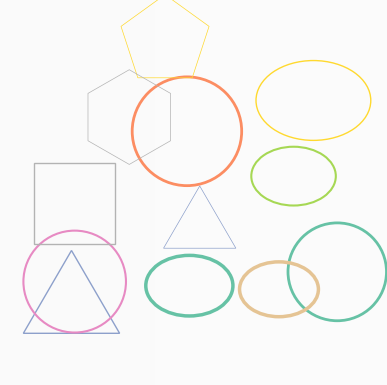[{"shape": "oval", "thickness": 2.5, "radius": 0.56, "center": [0.489, 0.258]}, {"shape": "circle", "thickness": 2, "radius": 0.64, "center": [0.87, 0.294]}, {"shape": "circle", "thickness": 2, "radius": 0.71, "center": [0.482, 0.659]}, {"shape": "triangle", "thickness": 0.5, "radius": 0.54, "center": [0.515, 0.409]}, {"shape": "triangle", "thickness": 1, "radius": 0.72, "center": [0.184, 0.206]}, {"shape": "circle", "thickness": 1.5, "radius": 0.66, "center": [0.193, 0.269]}, {"shape": "oval", "thickness": 1.5, "radius": 0.55, "center": [0.758, 0.543]}, {"shape": "pentagon", "thickness": 0.5, "radius": 0.6, "center": [0.426, 0.895]}, {"shape": "oval", "thickness": 1, "radius": 0.74, "center": [0.809, 0.739]}, {"shape": "oval", "thickness": 2.5, "radius": 0.51, "center": [0.72, 0.249]}, {"shape": "square", "thickness": 1, "radius": 0.52, "center": [0.193, 0.471]}, {"shape": "hexagon", "thickness": 0.5, "radius": 0.62, "center": [0.334, 0.696]}]